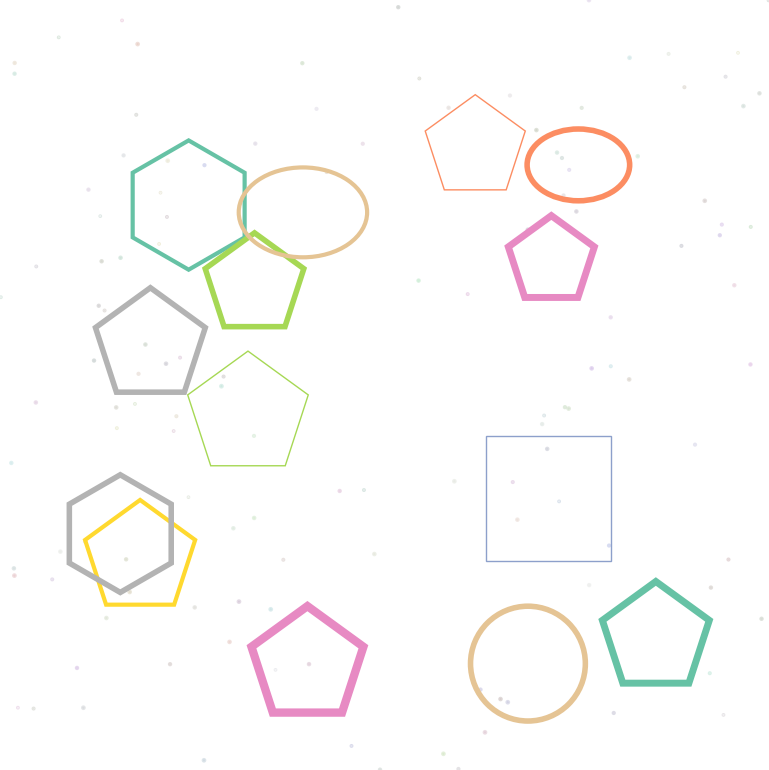[{"shape": "pentagon", "thickness": 2.5, "radius": 0.36, "center": [0.852, 0.172]}, {"shape": "hexagon", "thickness": 1.5, "radius": 0.42, "center": [0.245, 0.734]}, {"shape": "oval", "thickness": 2, "radius": 0.33, "center": [0.751, 0.786]}, {"shape": "pentagon", "thickness": 0.5, "radius": 0.34, "center": [0.617, 0.809]}, {"shape": "square", "thickness": 0.5, "radius": 0.41, "center": [0.712, 0.352]}, {"shape": "pentagon", "thickness": 2.5, "radius": 0.29, "center": [0.716, 0.661]}, {"shape": "pentagon", "thickness": 3, "radius": 0.38, "center": [0.399, 0.136]}, {"shape": "pentagon", "thickness": 2, "radius": 0.34, "center": [0.331, 0.63]}, {"shape": "pentagon", "thickness": 0.5, "radius": 0.41, "center": [0.322, 0.462]}, {"shape": "pentagon", "thickness": 1.5, "radius": 0.38, "center": [0.182, 0.276]}, {"shape": "oval", "thickness": 1.5, "radius": 0.42, "center": [0.393, 0.724]}, {"shape": "circle", "thickness": 2, "radius": 0.37, "center": [0.686, 0.138]}, {"shape": "pentagon", "thickness": 2, "radius": 0.37, "center": [0.195, 0.551]}, {"shape": "hexagon", "thickness": 2, "radius": 0.38, "center": [0.156, 0.307]}]